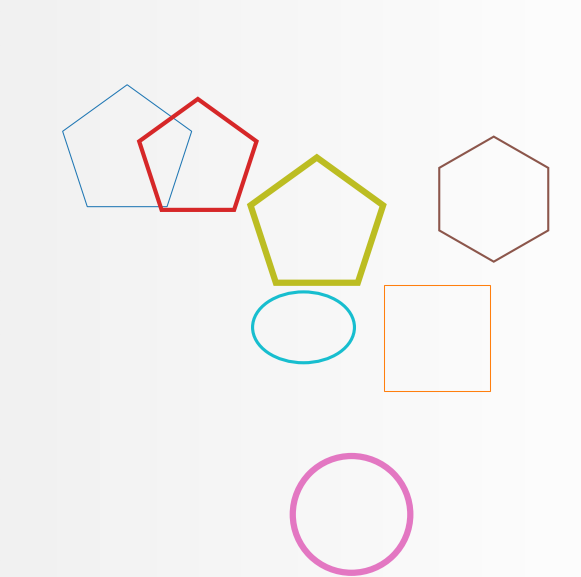[{"shape": "pentagon", "thickness": 0.5, "radius": 0.58, "center": [0.219, 0.736]}, {"shape": "square", "thickness": 0.5, "radius": 0.46, "center": [0.752, 0.414]}, {"shape": "pentagon", "thickness": 2, "radius": 0.53, "center": [0.34, 0.722]}, {"shape": "hexagon", "thickness": 1, "radius": 0.54, "center": [0.849, 0.654]}, {"shape": "circle", "thickness": 3, "radius": 0.51, "center": [0.605, 0.108]}, {"shape": "pentagon", "thickness": 3, "radius": 0.6, "center": [0.545, 0.607]}, {"shape": "oval", "thickness": 1.5, "radius": 0.44, "center": [0.522, 0.432]}]